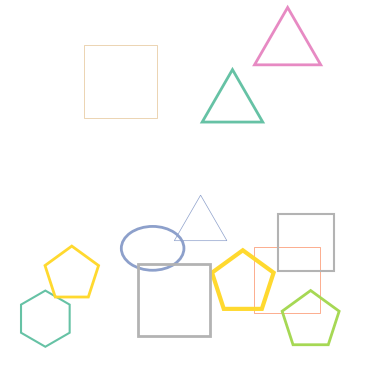[{"shape": "hexagon", "thickness": 1.5, "radius": 0.36, "center": [0.118, 0.172]}, {"shape": "triangle", "thickness": 2, "radius": 0.45, "center": [0.604, 0.728]}, {"shape": "square", "thickness": 0.5, "radius": 0.43, "center": [0.746, 0.273]}, {"shape": "oval", "thickness": 2, "radius": 0.41, "center": [0.396, 0.355]}, {"shape": "triangle", "thickness": 0.5, "radius": 0.39, "center": [0.521, 0.414]}, {"shape": "triangle", "thickness": 2, "radius": 0.5, "center": [0.747, 0.881]}, {"shape": "pentagon", "thickness": 2, "radius": 0.39, "center": [0.807, 0.168]}, {"shape": "pentagon", "thickness": 2, "radius": 0.37, "center": [0.186, 0.288]}, {"shape": "pentagon", "thickness": 3, "radius": 0.42, "center": [0.631, 0.266]}, {"shape": "square", "thickness": 0.5, "radius": 0.47, "center": [0.313, 0.788]}, {"shape": "square", "thickness": 1.5, "radius": 0.37, "center": [0.795, 0.37]}, {"shape": "square", "thickness": 2, "radius": 0.47, "center": [0.451, 0.221]}]